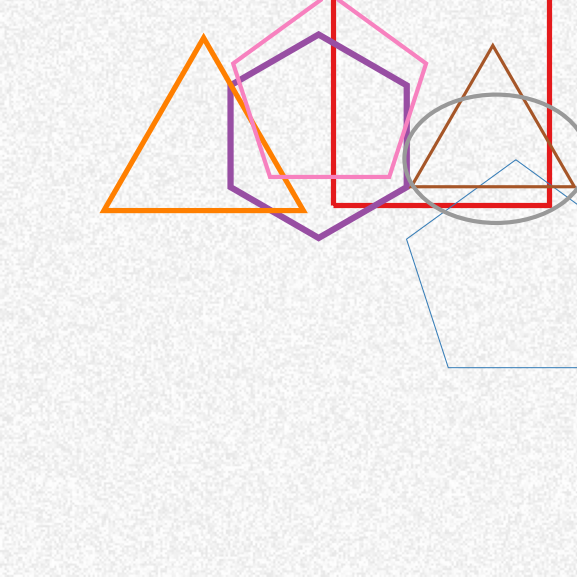[{"shape": "square", "thickness": 2.5, "radius": 0.93, "center": [0.764, 0.831]}, {"shape": "pentagon", "thickness": 0.5, "radius": 1.0, "center": [0.893, 0.523]}, {"shape": "hexagon", "thickness": 3, "radius": 0.88, "center": [0.552, 0.763]}, {"shape": "triangle", "thickness": 2.5, "radius": 1.0, "center": [0.353, 0.734]}, {"shape": "triangle", "thickness": 1.5, "radius": 0.82, "center": [0.853, 0.757]}, {"shape": "pentagon", "thickness": 2, "radius": 0.88, "center": [0.571, 0.835]}, {"shape": "oval", "thickness": 2, "radius": 0.79, "center": [0.859, 0.724]}]